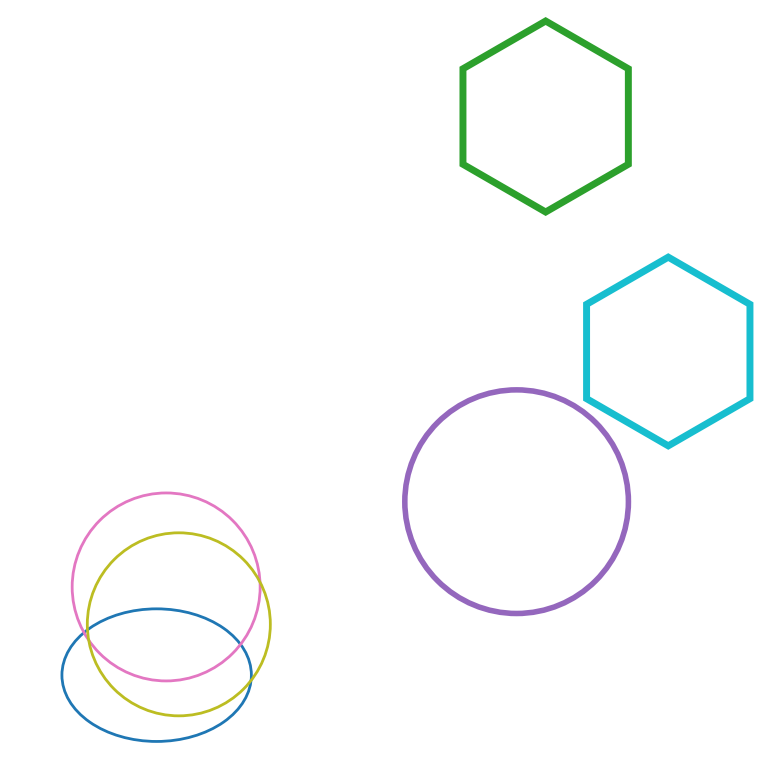[{"shape": "oval", "thickness": 1, "radius": 0.62, "center": [0.203, 0.123]}, {"shape": "hexagon", "thickness": 2.5, "radius": 0.62, "center": [0.709, 0.849]}, {"shape": "circle", "thickness": 2, "radius": 0.73, "center": [0.671, 0.348]}, {"shape": "circle", "thickness": 1, "radius": 0.61, "center": [0.216, 0.238]}, {"shape": "circle", "thickness": 1, "radius": 0.59, "center": [0.232, 0.189]}, {"shape": "hexagon", "thickness": 2.5, "radius": 0.61, "center": [0.868, 0.544]}]